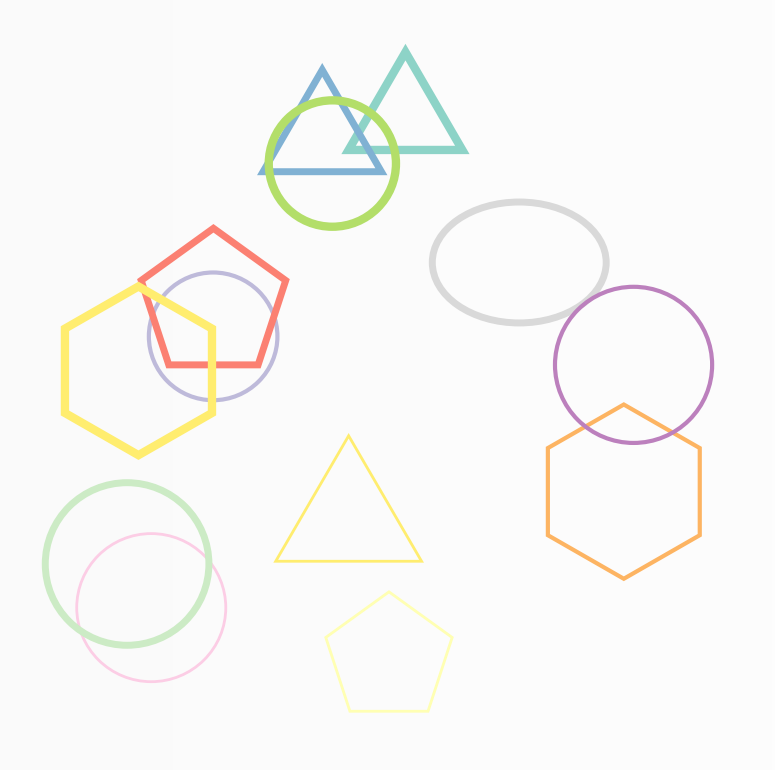[{"shape": "triangle", "thickness": 3, "radius": 0.42, "center": [0.523, 0.848]}, {"shape": "pentagon", "thickness": 1, "radius": 0.43, "center": [0.502, 0.146]}, {"shape": "circle", "thickness": 1.5, "radius": 0.41, "center": [0.275, 0.563]}, {"shape": "pentagon", "thickness": 2.5, "radius": 0.49, "center": [0.275, 0.605]}, {"shape": "triangle", "thickness": 2.5, "radius": 0.44, "center": [0.416, 0.821]}, {"shape": "hexagon", "thickness": 1.5, "radius": 0.57, "center": [0.805, 0.362]}, {"shape": "circle", "thickness": 3, "radius": 0.41, "center": [0.429, 0.788]}, {"shape": "circle", "thickness": 1, "radius": 0.48, "center": [0.195, 0.211]}, {"shape": "oval", "thickness": 2.5, "radius": 0.56, "center": [0.67, 0.659]}, {"shape": "circle", "thickness": 1.5, "radius": 0.51, "center": [0.817, 0.526]}, {"shape": "circle", "thickness": 2.5, "radius": 0.53, "center": [0.164, 0.268]}, {"shape": "triangle", "thickness": 1, "radius": 0.54, "center": [0.45, 0.325]}, {"shape": "hexagon", "thickness": 3, "radius": 0.55, "center": [0.179, 0.518]}]